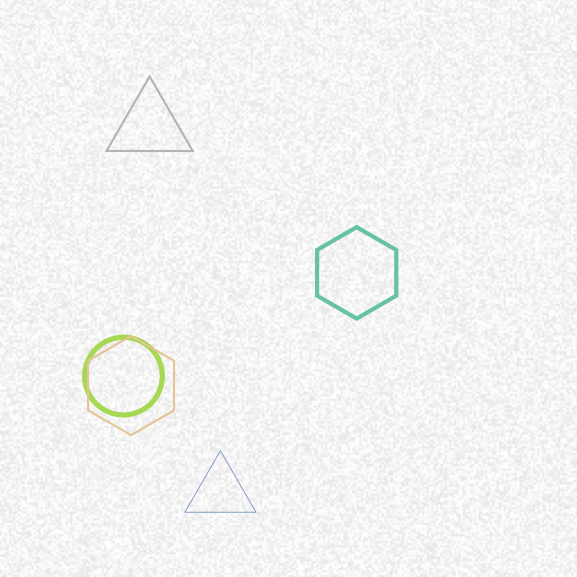[{"shape": "hexagon", "thickness": 2, "radius": 0.4, "center": [0.618, 0.527]}, {"shape": "triangle", "thickness": 0.5, "radius": 0.36, "center": [0.382, 0.148]}, {"shape": "circle", "thickness": 2.5, "radius": 0.34, "center": [0.214, 0.348]}, {"shape": "hexagon", "thickness": 1, "radius": 0.43, "center": [0.227, 0.332]}, {"shape": "triangle", "thickness": 1, "radius": 0.43, "center": [0.259, 0.781]}]